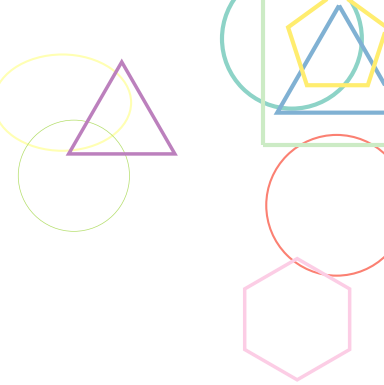[{"shape": "circle", "thickness": 3, "radius": 0.91, "center": [0.758, 0.899]}, {"shape": "oval", "thickness": 1.5, "radius": 0.89, "center": [0.162, 0.733]}, {"shape": "circle", "thickness": 1.5, "radius": 0.91, "center": [0.874, 0.467]}, {"shape": "triangle", "thickness": 3, "radius": 0.93, "center": [0.881, 0.8]}, {"shape": "circle", "thickness": 0.5, "radius": 0.72, "center": [0.192, 0.544]}, {"shape": "hexagon", "thickness": 2.5, "radius": 0.79, "center": [0.772, 0.171]}, {"shape": "triangle", "thickness": 2.5, "radius": 0.8, "center": [0.316, 0.68]}, {"shape": "square", "thickness": 3, "radius": 0.96, "center": [0.874, 0.814]}, {"shape": "pentagon", "thickness": 3, "radius": 0.67, "center": [0.876, 0.887]}]